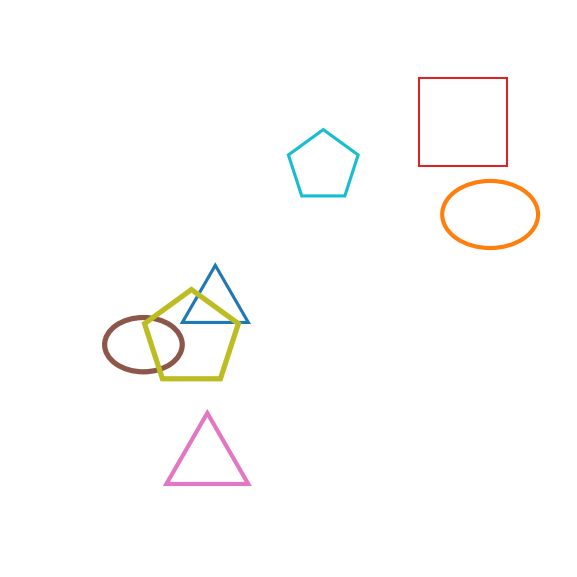[{"shape": "triangle", "thickness": 1.5, "radius": 0.33, "center": [0.373, 0.474]}, {"shape": "oval", "thickness": 2, "radius": 0.42, "center": [0.849, 0.628]}, {"shape": "square", "thickness": 1, "radius": 0.38, "center": [0.801, 0.788]}, {"shape": "oval", "thickness": 2.5, "radius": 0.34, "center": [0.248, 0.402]}, {"shape": "triangle", "thickness": 2, "radius": 0.41, "center": [0.359, 0.202]}, {"shape": "pentagon", "thickness": 2.5, "radius": 0.43, "center": [0.331, 0.412]}, {"shape": "pentagon", "thickness": 1.5, "radius": 0.32, "center": [0.56, 0.711]}]